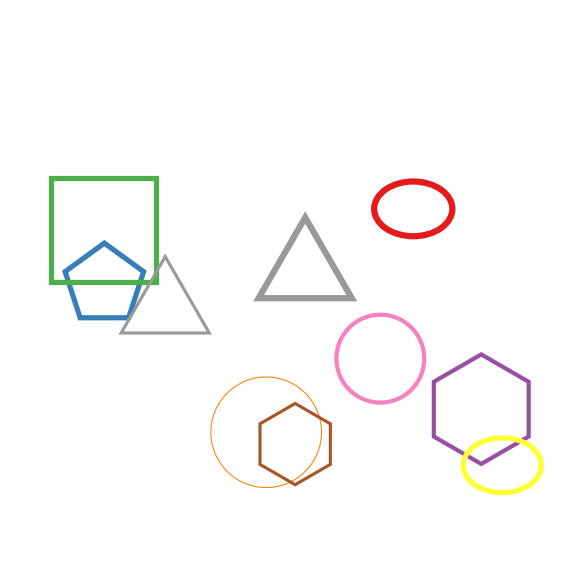[{"shape": "oval", "thickness": 3, "radius": 0.34, "center": [0.716, 0.637]}, {"shape": "pentagon", "thickness": 2.5, "radius": 0.36, "center": [0.181, 0.507]}, {"shape": "square", "thickness": 2.5, "radius": 0.45, "center": [0.179, 0.601]}, {"shape": "hexagon", "thickness": 2, "radius": 0.47, "center": [0.833, 0.291]}, {"shape": "circle", "thickness": 0.5, "radius": 0.48, "center": [0.461, 0.251]}, {"shape": "oval", "thickness": 2.5, "radius": 0.34, "center": [0.87, 0.194]}, {"shape": "hexagon", "thickness": 1.5, "radius": 0.35, "center": [0.511, 0.23]}, {"shape": "circle", "thickness": 2, "radius": 0.38, "center": [0.659, 0.378]}, {"shape": "triangle", "thickness": 3, "radius": 0.47, "center": [0.529, 0.529]}, {"shape": "triangle", "thickness": 1.5, "radius": 0.44, "center": [0.286, 0.467]}]